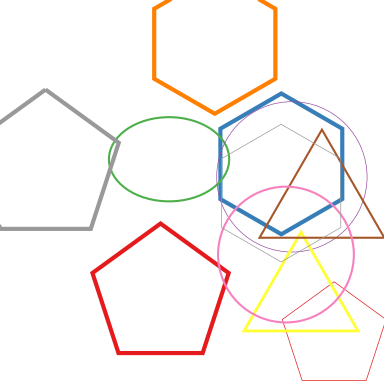[{"shape": "pentagon", "thickness": 0.5, "radius": 0.71, "center": [0.868, 0.126]}, {"shape": "pentagon", "thickness": 3, "radius": 0.93, "center": [0.417, 0.233]}, {"shape": "hexagon", "thickness": 3, "radius": 0.91, "center": [0.731, 0.574]}, {"shape": "oval", "thickness": 1.5, "radius": 0.78, "center": [0.439, 0.586]}, {"shape": "circle", "thickness": 0.5, "radius": 0.98, "center": [0.758, 0.541]}, {"shape": "hexagon", "thickness": 3, "radius": 0.91, "center": [0.558, 0.886]}, {"shape": "triangle", "thickness": 2, "radius": 0.85, "center": [0.782, 0.226]}, {"shape": "triangle", "thickness": 1.5, "radius": 0.94, "center": [0.836, 0.476]}, {"shape": "circle", "thickness": 1.5, "radius": 0.88, "center": [0.743, 0.339]}, {"shape": "hexagon", "thickness": 0.5, "radius": 0.89, "center": [0.73, 0.498]}, {"shape": "pentagon", "thickness": 3, "radius": 1.0, "center": [0.118, 0.567]}]